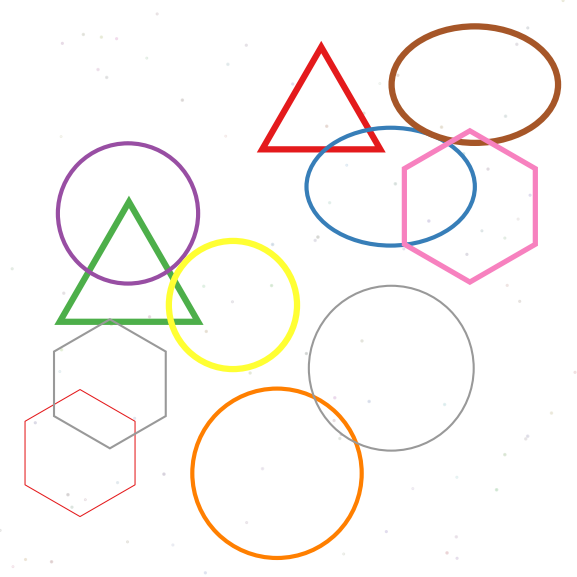[{"shape": "hexagon", "thickness": 0.5, "radius": 0.55, "center": [0.139, 0.215]}, {"shape": "triangle", "thickness": 3, "radius": 0.59, "center": [0.556, 0.8]}, {"shape": "oval", "thickness": 2, "radius": 0.73, "center": [0.676, 0.676]}, {"shape": "triangle", "thickness": 3, "radius": 0.69, "center": [0.223, 0.511]}, {"shape": "circle", "thickness": 2, "radius": 0.61, "center": [0.222, 0.63]}, {"shape": "circle", "thickness": 2, "radius": 0.73, "center": [0.48, 0.18]}, {"shape": "circle", "thickness": 3, "radius": 0.55, "center": [0.403, 0.471]}, {"shape": "oval", "thickness": 3, "radius": 0.72, "center": [0.822, 0.853]}, {"shape": "hexagon", "thickness": 2.5, "radius": 0.65, "center": [0.814, 0.642]}, {"shape": "hexagon", "thickness": 1, "radius": 0.56, "center": [0.19, 0.335]}, {"shape": "circle", "thickness": 1, "radius": 0.71, "center": [0.678, 0.362]}]